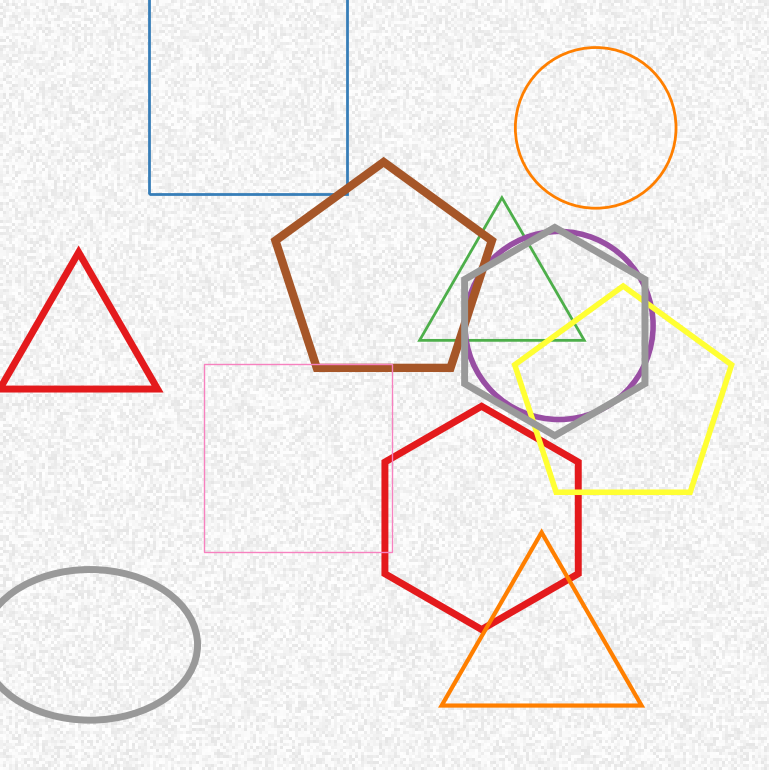[{"shape": "triangle", "thickness": 2.5, "radius": 0.59, "center": [0.102, 0.554]}, {"shape": "hexagon", "thickness": 2.5, "radius": 0.72, "center": [0.625, 0.327]}, {"shape": "square", "thickness": 1, "radius": 0.64, "center": [0.322, 0.877]}, {"shape": "triangle", "thickness": 1, "radius": 0.62, "center": [0.652, 0.62]}, {"shape": "circle", "thickness": 2, "radius": 0.61, "center": [0.726, 0.577]}, {"shape": "triangle", "thickness": 1.5, "radius": 0.75, "center": [0.703, 0.159]}, {"shape": "circle", "thickness": 1, "radius": 0.52, "center": [0.774, 0.834]}, {"shape": "pentagon", "thickness": 2, "radius": 0.74, "center": [0.809, 0.48]}, {"shape": "pentagon", "thickness": 3, "radius": 0.74, "center": [0.498, 0.642]}, {"shape": "square", "thickness": 0.5, "radius": 0.61, "center": [0.387, 0.405]}, {"shape": "hexagon", "thickness": 2.5, "radius": 0.68, "center": [0.721, 0.569]}, {"shape": "oval", "thickness": 2.5, "radius": 0.7, "center": [0.117, 0.163]}]